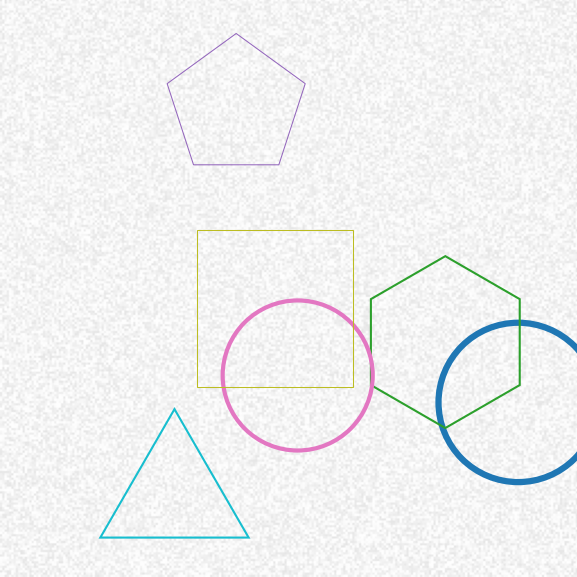[{"shape": "circle", "thickness": 3, "radius": 0.69, "center": [0.897, 0.302]}, {"shape": "hexagon", "thickness": 1, "radius": 0.74, "center": [0.771, 0.407]}, {"shape": "pentagon", "thickness": 0.5, "radius": 0.63, "center": [0.409, 0.815]}, {"shape": "circle", "thickness": 2, "radius": 0.65, "center": [0.515, 0.349]}, {"shape": "square", "thickness": 0.5, "radius": 0.68, "center": [0.476, 0.465]}, {"shape": "triangle", "thickness": 1, "radius": 0.74, "center": [0.302, 0.142]}]